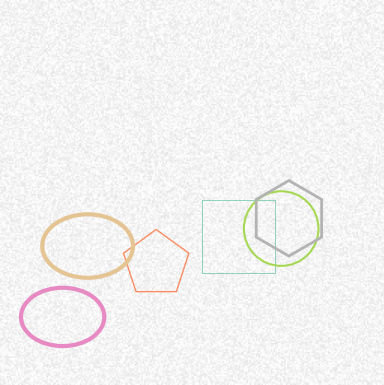[{"shape": "square", "thickness": 0.5, "radius": 0.47, "center": [0.619, 0.386]}, {"shape": "pentagon", "thickness": 1, "radius": 0.45, "center": [0.406, 0.315]}, {"shape": "oval", "thickness": 3, "radius": 0.54, "center": [0.163, 0.177]}, {"shape": "circle", "thickness": 1.5, "radius": 0.48, "center": [0.73, 0.406]}, {"shape": "oval", "thickness": 3, "radius": 0.59, "center": [0.228, 0.361]}, {"shape": "hexagon", "thickness": 2, "radius": 0.49, "center": [0.75, 0.433]}]